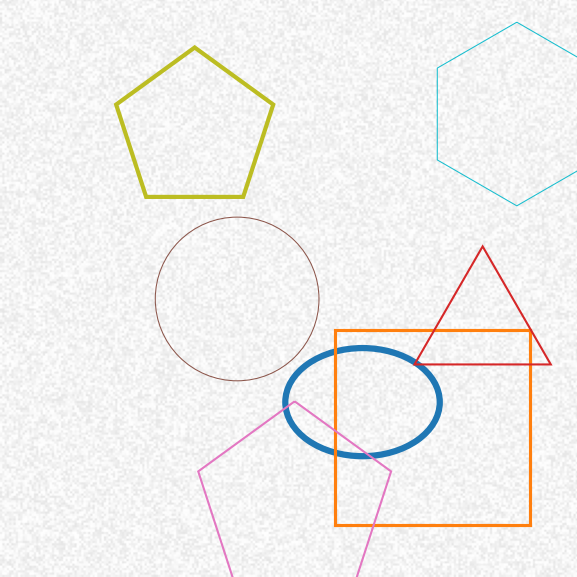[{"shape": "oval", "thickness": 3, "radius": 0.67, "center": [0.628, 0.303]}, {"shape": "square", "thickness": 1.5, "radius": 0.84, "center": [0.749, 0.258]}, {"shape": "triangle", "thickness": 1, "radius": 0.68, "center": [0.836, 0.436]}, {"shape": "circle", "thickness": 0.5, "radius": 0.71, "center": [0.411, 0.481]}, {"shape": "pentagon", "thickness": 1, "radius": 0.88, "center": [0.51, 0.129]}, {"shape": "pentagon", "thickness": 2, "radius": 0.72, "center": [0.337, 0.774]}, {"shape": "hexagon", "thickness": 0.5, "radius": 0.8, "center": [0.895, 0.802]}]